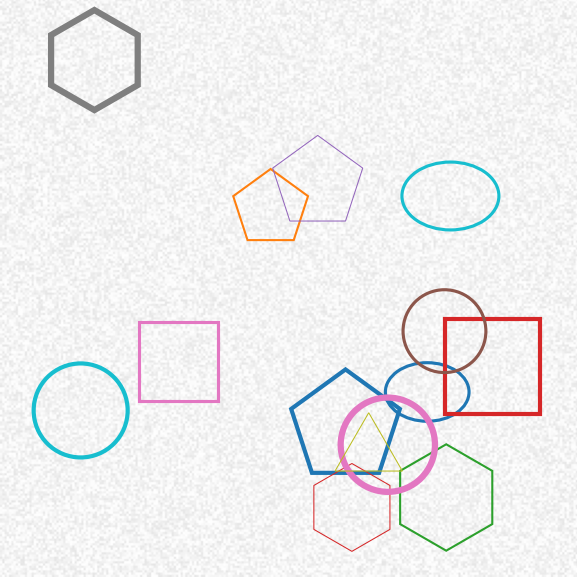[{"shape": "oval", "thickness": 1.5, "radius": 0.36, "center": [0.74, 0.32]}, {"shape": "pentagon", "thickness": 2, "radius": 0.49, "center": [0.598, 0.26]}, {"shape": "pentagon", "thickness": 1, "radius": 0.34, "center": [0.469, 0.638]}, {"shape": "hexagon", "thickness": 1, "radius": 0.46, "center": [0.773, 0.138]}, {"shape": "hexagon", "thickness": 0.5, "radius": 0.38, "center": [0.609, 0.12]}, {"shape": "square", "thickness": 2, "radius": 0.41, "center": [0.852, 0.364]}, {"shape": "pentagon", "thickness": 0.5, "radius": 0.41, "center": [0.55, 0.683]}, {"shape": "circle", "thickness": 1.5, "radius": 0.36, "center": [0.77, 0.426]}, {"shape": "square", "thickness": 1.5, "radius": 0.34, "center": [0.309, 0.373]}, {"shape": "circle", "thickness": 3, "radius": 0.41, "center": [0.672, 0.229]}, {"shape": "hexagon", "thickness": 3, "radius": 0.43, "center": [0.163, 0.895]}, {"shape": "triangle", "thickness": 0.5, "radius": 0.34, "center": [0.638, 0.217]}, {"shape": "circle", "thickness": 2, "radius": 0.41, "center": [0.14, 0.288]}, {"shape": "oval", "thickness": 1.5, "radius": 0.42, "center": [0.78, 0.66]}]